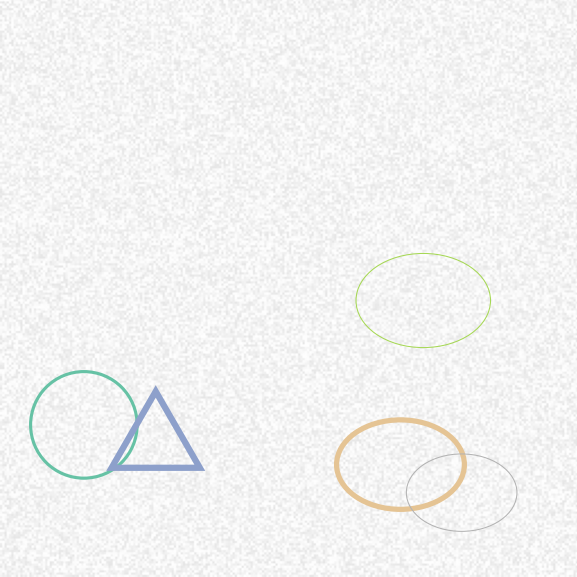[{"shape": "circle", "thickness": 1.5, "radius": 0.46, "center": [0.145, 0.263]}, {"shape": "triangle", "thickness": 3, "radius": 0.44, "center": [0.27, 0.233]}, {"shape": "oval", "thickness": 0.5, "radius": 0.58, "center": [0.733, 0.479]}, {"shape": "oval", "thickness": 2.5, "radius": 0.55, "center": [0.693, 0.195]}, {"shape": "oval", "thickness": 0.5, "radius": 0.48, "center": [0.799, 0.146]}]